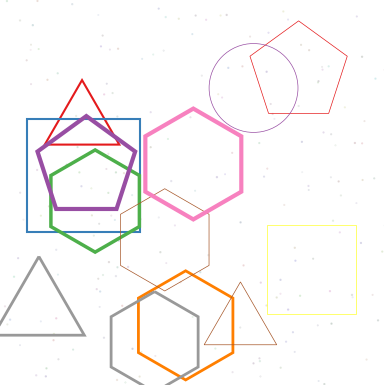[{"shape": "pentagon", "thickness": 0.5, "radius": 0.66, "center": [0.776, 0.813]}, {"shape": "triangle", "thickness": 1.5, "radius": 0.56, "center": [0.213, 0.68]}, {"shape": "square", "thickness": 1.5, "radius": 0.74, "center": [0.217, 0.545]}, {"shape": "hexagon", "thickness": 2.5, "radius": 0.66, "center": [0.247, 0.478]}, {"shape": "circle", "thickness": 0.5, "radius": 0.58, "center": [0.659, 0.771]}, {"shape": "pentagon", "thickness": 3, "radius": 0.67, "center": [0.224, 0.565]}, {"shape": "hexagon", "thickness": 2, "radius": 0.71, "center": [0.482, 0.155]}, {"shape": "square", "thickness": 0.5, "radius": 0.58, "center": [0.809, 0.3]}, {"shape": "triangle", "thickness": 0.5, "radius": 0.54, "center": [0.625, 0.159]}, {"shape": "hexagon", "thickness": 0.5, "radius": 0.66, "center": [0.428, 0.377]}, {"shape": "hexagon", "thickness": 3, "radius": 0.72, "center": [0.502, 0.574]}, {"shape": "hexagon", "thickness": 2, "radius": 0.65, "center": [0.402, 0.112]}, {"shape": "triangle", "thickness": 2, "radius": 0.68, "center": [0.101, 0.197]}]